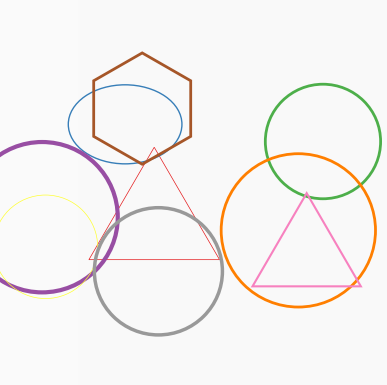[{"shape": "triangle", "thickness": 0.5, "radius": 0.97, "center": [0.398, 0.423]}, {"shape": "oval", "thickness": 1, "radius": 0.73, "center": [0.323, 0.677]}, {"shape": "circle", "thickness": 2, "radius": 0.74, "center": [0.833, 0.632]}, {"shape": "circle", "thickness": 3, "radius": 0.98, "center": [0.109, 0.436]}, {"shape": "circle", "thickness": 2, "radius": 1.0, "center": [0.77, 0.402]}, {"shape": "circle", "thickness": 0.5, "radius": 0.67, "center": [0.118, 0.359]}, {"shape": "hexagon", "thickness": 2, "radius": 0.72, "center": [0.367, 0.718]}, {"shape": "triangle", "thickness": 1.5, "radius": 0.81, "center": [0.791, 0.337]}, {"shape": "circle", "thickness": 2.5, "radius": 0.83, "center": [0.409, 0.295]}]